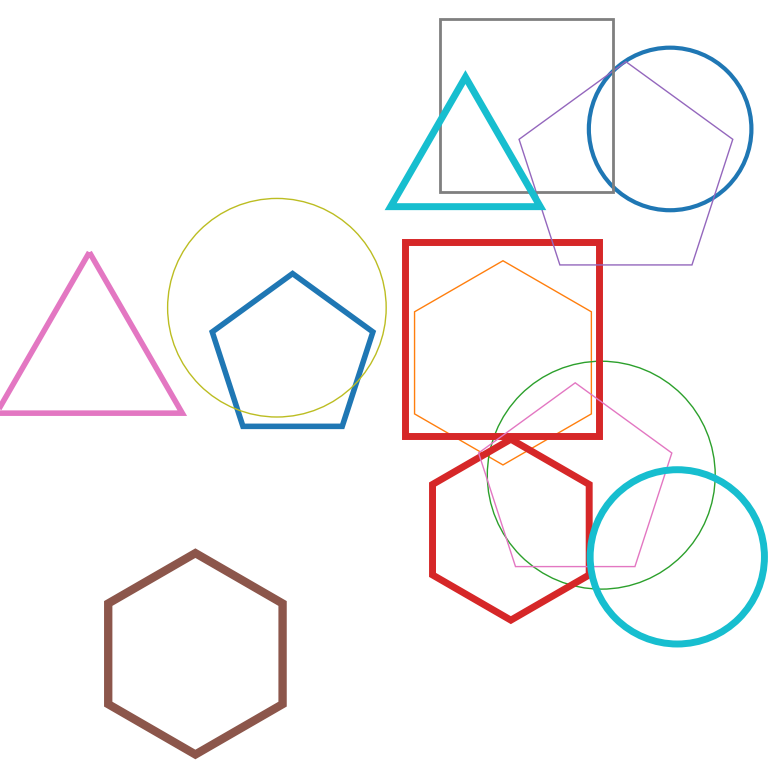[{"shape": "pentagon", "thickness": 2, "radius": 0.55, "center": [0.38, 0.535]}, {"shape": "circle", "thickness": 1.5, "radius": 0.53, "center": [0.87, 0.833]}, {"shape": "hexagon", "thickness": 0.5, "radius": 0.66, "center": [0.653, 0.529]}, {"shape": "circle", "thickness": 0.5, "radius": 0.74, "center": [0.781, 0.383]}, {"shape": "square", "thickness": 2.5, "radius": 0.63, "center": [0.652, 0.56]}, {"shape": "hexagon", "thickness": 2.5, "radius": 0.59, "center": [0.663, 0.312]}, {"shape": "pentagon", "thickness": 0.5, "radius": 0.73, "center": [0.813, 0.774]}, {"shape": "hexagon", "thickness": 3, "radius": 0.65, "center": [0.254, 0.151]}, {"shape": "triangle", "thickness": 2, "radius": 0.7, "center": [0.116, 0.533]}, {"shape": "pentagon", "thickness": 0.5, "radius": 0.66, "center": [0.747, 0.371]}, {"shape": "square", "thickness": 1, "radius": 0.56, "center": [0.683, 0.862]}, {"shape": "circle", "thickness": 0.5, "radius": 0.71, "center": [0.36, 0.6]}, {"shape": "circle", "thickness": 2.5, "radius": 0.57, "center": [0.88, 0.277]}, {"shape": "triangle", "thickness": 2.5, "radius": 0.56, "center": [0.604, 0.788]}]